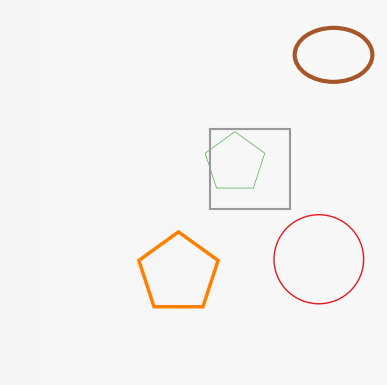[{"shape": "circle", "thickness": 1, "radius": 0.58, "center": [0.823, 0.327]}, {"shape": "pentagon", "thickness": 0.5, "radius": 0.4, "center": [0.606, 0.577]}, {"shape": "pentagon", "thickness": 2.5, "radius": 0.54, "center": [0.461, 0.29]}, {"shape": "oval", "thickness": 3, "radius": 0.5, "center": [0.861, 0.858]}, {"shape": "square", "thickness": 1.5, "radius": 0.52, "center": [0.645, 0.561]}]